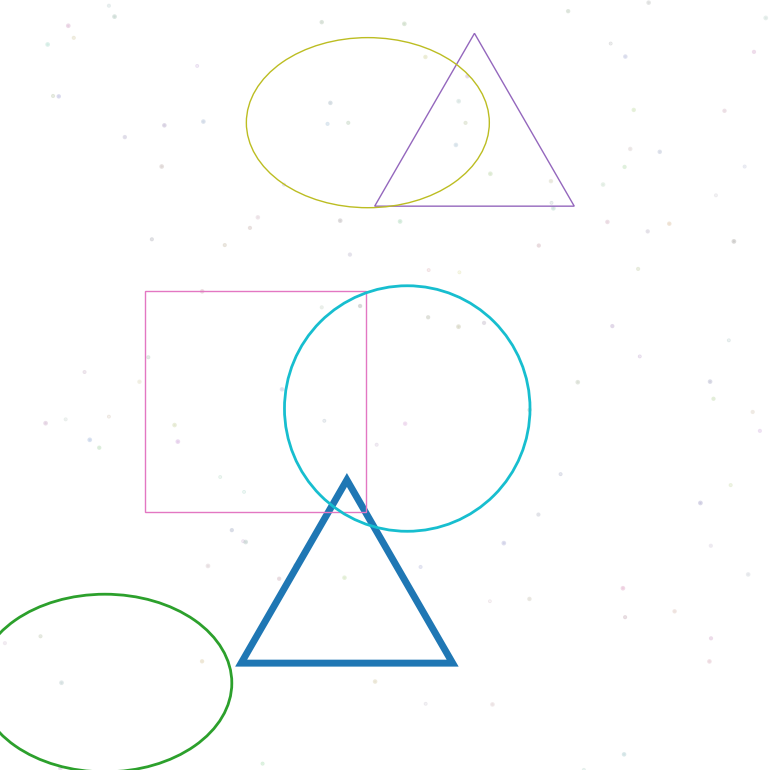[{"shape": "triangle", "thickness": 2.5, "radius": 0.79, "center": [0.451, 0.218]}, {"shape": "oval", "thickness": 1, "radius": 0.82, "center": [0.136, 0.113]}, {"shape": "triangle", "thickness": 0.5, "radius": 0.75, "center": [0.616, 0.807]}, {"shape": "square", "thickness": 0.5, "radius": 0.72, "center": [0.331, 0.479]}, {"shape": "oval", "thickness": 0.5, "radius": 0.79, "center": [0.478, 0.841]}, {"shape": "circle", "thickness": 1, "radius": 0.8, "center": [0.529, 0.469]}]